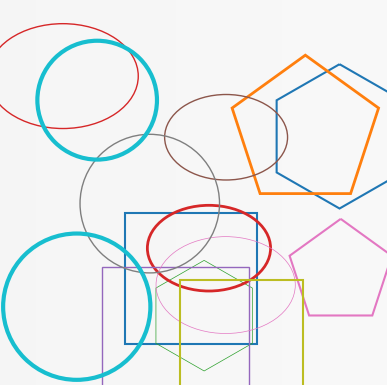[{"shape": "square", "thickness": 1.5, "radius": 0.85, "center": [0.493, 0.277]}, {"shape": "hexagon", "thickness": 1.5, "radius": 0.94, "center": [0.876, 0.646]}, {"shape": "pentagon", "thickness": 2, "radius": 0.99, "center": [0.788, 0.658]}, {"shape": "hexagon", "thickness": 0.5, "radius": 0.72, "center": [0.527, 0.18]}, {"shape": "oval", "thickness": 1, "radius": 0.97, "center": [0.162, 0.802]}, {"shape": "oval", "thickness": 2, "radius": 0.79, "center": [0.539, 0.355]}, {"shape": "square", "thickness": 1, "radius": 0.95, "center": [0.453, 0.117]}, {"shape": "oval", "thickness": 1, "radius": 0.79, "center": [0.583, 0.644]}, {"shape": "oval", "thickness": 0.5, "radius": 0.9, "center": [0.582, 0.26]}, {"shape": "pentagon", "thickness": 1.5, "radius": 0.69, "center": [0.879, 0.293]}, {"shape": "circle", "thickness": 1, "radius": 0.9, "center": [0.387, 0.471]}, {"shape": "square", "thickness": 1.5, "radius": 0.8, "center": [0.623, 0.113]}, {"shape": "circle", "thickness": 3, "radius": 0.95, "center": [0.198, 0.203]}, {"shape": "circle", "thickness": 3, "radius": 0.77, "center": [0.251, 0.74]}]